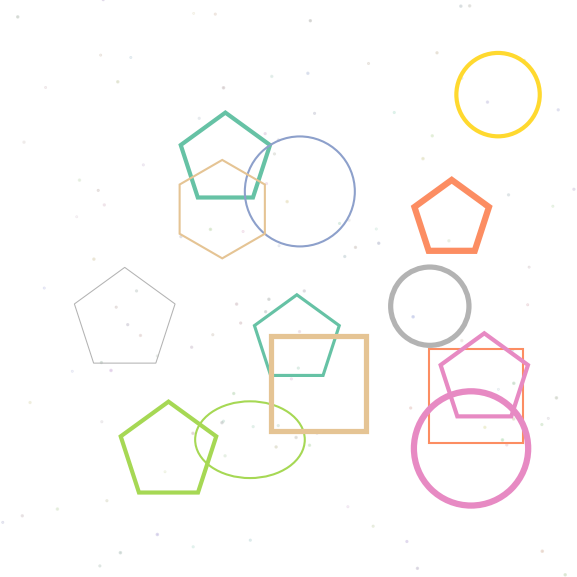[{"shape": "pentagon", "thickness": 2, "radius": 0.41, "center": [0.39, 0.723]}, {"shape": "pentagon", "thickness": 1.5, "radius": 0.39, "center": [0.514, 0.411]}, {"shape": "pentagon", "thickness": 3, "radius": 0.34, "center": [0.782, 0.62]}, {"shape": "square", "thickness": 1, "radius": 0.41, "center": [0.825, 0.314]}, {"shape": "circle", "thickness": 1, "radius": 0.48, "center": [0.519, 0.668]}, {"shape": "pentagon", "thickness": 2, "radius": 0.4, "center": [0.839, 0.342]}, {"shape": "circle", "thickness": 3, "radius": 0.49, "center": [0.816, 0.223]}, {"shape": "pentagon", "thickness": 2, "radius": 0.43, "center": [0.292, 0.217]}, {"shape": "oval", "thickness": 1, "radius": 0.47, "center": [0.433, 0.238]}, {"shape": "circle", "thickness": 2, "radius": 0.36, "center": [0.862, 0.835]}, {"shape": "hexagon", "thickness": 1, "radius": 0.43, "center": [0.385, 0.637]}, {"shape": "square", "thickness": 2.5, "radius": 0.41, "center": [0.552, 0.335]}, {"shape": "pentagon", "thickness": 0.5, "radius": 0.46, "center": [0.216, 0.445]}, {"shape": "circle", "thickness": 2.5, "radius": 0.34, "center": [0.744, 0.469]}]